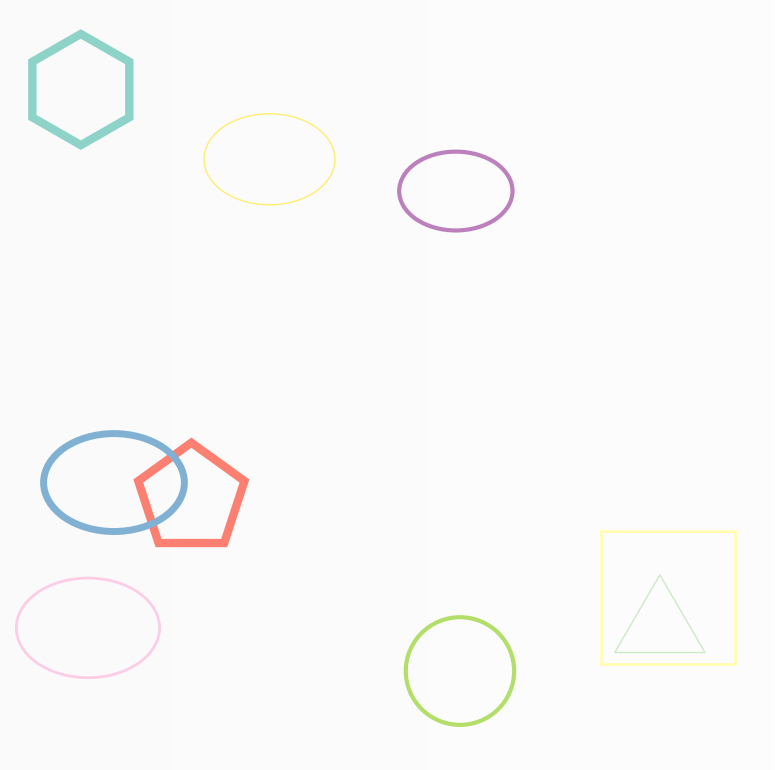[{"shape": "hexagon", "thickness": 3, "radius": 0.36, "center": [0.104, 0.884]}, {"shape": "square", "thickness": 1, "radius": 0.43, "center": [0.862, 0.224]}, {"shape": "pentagon", "thickness": 3, "radius": 0.36, "center": [0.247, 0.353]}, {"shape": "oval", "thickness": 2.5, "radius": 0.45, "center": [0.147, 0.373]}, {"shape": "circle", "thickness": 1.5, "radius": 0.35, "center": [0.594, 0.129]}, {"shape": "oval", "thickness": 1, "radius": 0.46, "center": [0.113, 0.185]}, {"shape": "oval", "thickness": 1.5, "radius": 0.37, "center": [0.588, 0.752]}, {"shape": "triangle", "thickness": 0.5, "radius": 0.34, "center": [0.851, 0.186]}, {"shape": "oval", "thickness": 0.5, "radius": 0.42, "center": [0.348, 0.793]}]